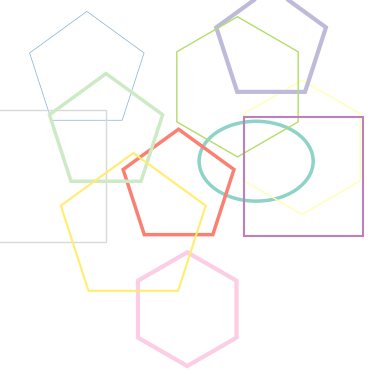[{"shape": "oval", "thickness": 2.5, "radius": 0.74, "center": [0.665, 0.581]}, {"shape": "hexagon", "thickness": 1, "radius": 0.87, "center": [0.785, 0.617]}, {"shape": "pentagon", "thickness": 3, "radius": 0.75, "center": [0.704, 0.883]}, {"shape": "pentagon", "thickness": 2.5, "radius": 0.76, "center": [0.464, 0.513]}, {"shape": "pentagon", "thickness": 0.5, "radius": 0.78, "center": [0.226, 0.814]}, {"shape": "hexagon", "thickness": 1, "radius": 0.91, "center": [0.617, 0.774]}, {"shape": "hexagon", "thickness": 3, "radius": 0.74, "center": [0.486, 0.197]}, {"shape": "square", "thickness": 1, "radius": 0.86, "center": [0.104, 0.542]}, {"shape": "square", "thickness": 1.5, "radius": 0.77, "center": [0.789, 0.543]}, {"shape": "pentagon", "thickness": 2.5, "radius": 0.77, "center": [0.275, 0.654]}, {"shape": "pentagon", "thickness": 1.5, "radius": 0.99, "center": [0.346, 0.405]}]